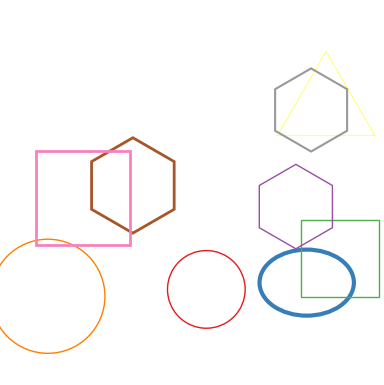[{"shape": "circle", "thickness": 1, "radius": 0.5, "center": [0.536, 0.248]}, {"shape": "oval", "thickness": 3, "radius": 0.61, "center": [0.797, 0.266]}, {"shape": "square", "thickness": 1, "radius": 0.5, "center": [0.883, 0.329]}, {"shape": "hexagon", "thickness": 1, "radius": 0.55, "center": [0.768, 0.463]}, {"shape": "circle", "thickness": 1, "radius": 0.74, "center": [0.124, 0.23]}, {"shape": "triangle", "thickness": 0.5, "radius": 0.73, "center": [0.847, 0.721]}, {"shape": "hexagon", "thickness": 2, "radius": 0.62, "center": [0.345, 0.518]}, {"shape": "square", "thickness": 2, "radius": 0.62, "center": [0.216, 0.486]}, {"shape": "hexagon", "thickness": 1.5, "radius": 0.54, "center": [0.808, 0.714]}]